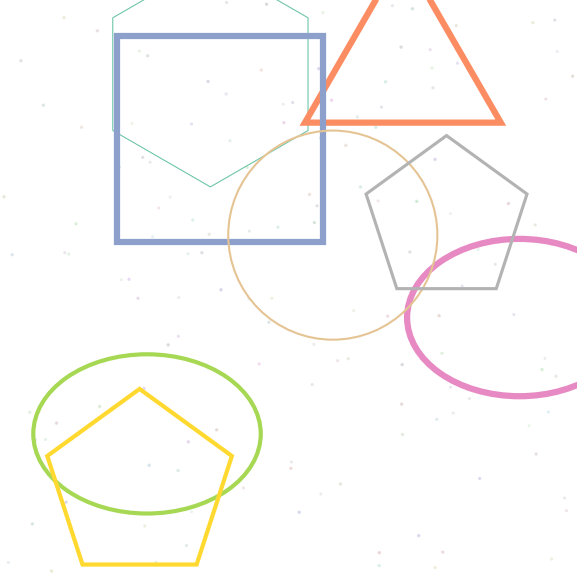[{"shape": "hexagon", "thickness": 0.5, "radius": 0.98, "center": [0.364, 0.871]}, {"shape": "triangle", "thickness": 3, "radius": 0.98, "center": [0.698, 0.885]}, {"shape": "square", "thickness": 3, "radius": 0.89, "center": [0.381, 0.758]}, {"shape": "oval", "thickness": 3, "radius": 0.97, "center": [0.9, 0.449]}, {"shape": "oval", "thickness": 2, "radius": 0.98, "center": [0.255, 0.248]}, {"shape": "pentagon", "thickness": 2, "radius": 0.84, "center": [0.242, 0.158]}, {"shape": "circle", "thickness": 1, "radius": 0.91, "center": [0.576, 0.592]}, {"shape": "pentagon", "thickness": 1.5, "radius": 0.73, "center": [0.773, 0.618]}]